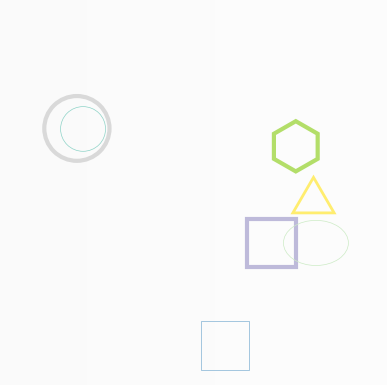[{"shape": "circle", "thickness": 0.5, "radius": 0.29, "center": [0.214, 0.665]}, {"shape": "square", "thickness": 3, "radius": 0.31, "center": [0.701, 0.37]}, {"shape": "square", "thickness": 0.5, "radius": 0.31, "center": [0.581, 0.103]}, {"shape": "hexagon", "thickness": 3, "radius": 0.33, "center": [0.763, 0.62]}, {"shape": "circle", "thickness": 3, "radius": 0.42, "center": [0.198, 0.666]}, {"shape": "oval", "thickness": 0.5, "radius": 0.42, "center": [0.815, 0.369]}, {"shape": "triangle", "thickness": 2, "radius": 0.31, "center": [0.809, 0.478]}]